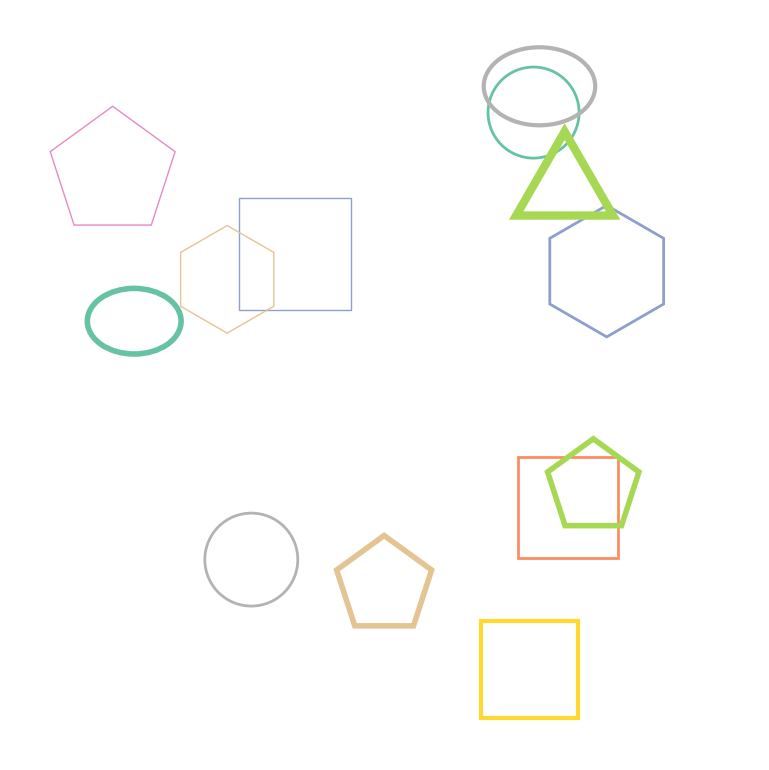[{"shape": "oval", "thickness": 2, "radius": 0.3, "center": [0.174, 0.583]}, {"shape": "circle", "thickness": 1, "radius": 0.3, "center": [0.693, 0.854]}, {"shape": "square", "thickness": 1, "radius": 0.33, "center": [0.738, 0.341]}, {"shape": "hexagon", "thickness": 1, "radius": 0.43, "center": [0.788, 0.648]}, {"shape": "square", "thickness": 0.5, "radius": 0.36, "center": [0.384, 0.67]}, {"shape": "pentagon", "thickness": 0.5, "radius": 0.43, "center": [0.146, 0.777]}, {"shape": "pentagon", "thickness": 2, "radius": 0.31, "center": [0.77, 0.368]}, {"shape": "triangle", "thickness": 3, "radius": 0.36, "center": [0.733, 0.756]}, {"shape": "square", "thickness": 1.5, "radius": 0.32, "center": [0.687, 0.13]}, {"shape": "pentagon", "thickness": 2, "radius": 0.32, "center": [0.499, 0.24]}, {"shape": "hexagon", "thickness": 0.5, "radius": 0.35, "center": [0.295, 0.637]}, {"shape": "circle", "thickness": 1, "radius": 0.3, "center": [0.326, 0.273]}, {"shape": "oval", "thickness": 1.5, "radius": 0.36, "center": [0.701, 0.888]}]